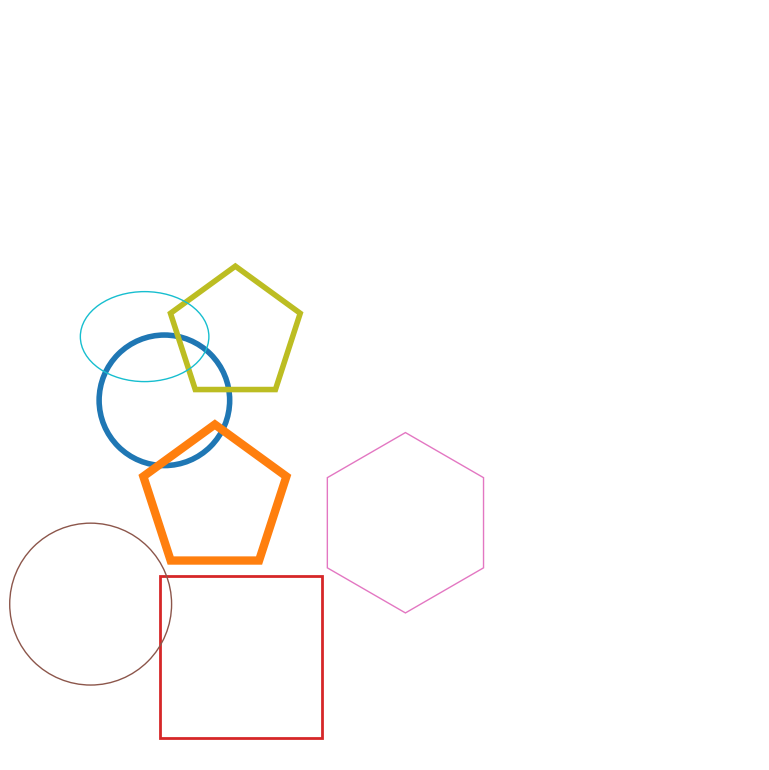[{"shape": "circle", "thickness": 2, "radius": 0.42, "center": [0.213, 0.48]}, {"shape": "pentagon", "thickness": 3, "radius": 0.49, "center": [0.279, 0.351]}, {"shape": "square", "thickness": 1, "radius": 0.53, "center": [0.313, 0.146]}, {"shape": "circle", "thickness": 0.5, "radius": 0.53, "center": [0.118, 0.215]}, {"shape": "hexagon", "thickness": 0.5, "radius": 0.59, "center": [0.527, 0.321]}, {"shape": "pentagon", "thickness": 2, "radius": 0.44, "center": [0.306, 0.566]}, {"shape": "oval", "thickness": 0.5, "radius": 0.42, "center": [0.188, 0.563]}]